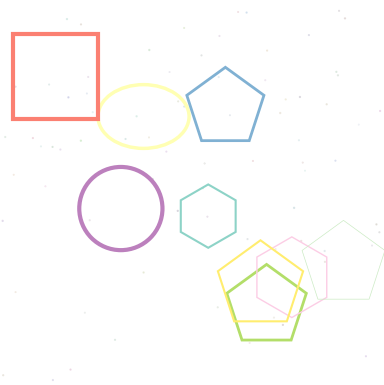[{"shape": "hexagon", "thickness": 1.5, "radius": 0.41, "center": [0.541, 0.439]}, {"shape": "oval", "thickness": 2.5, "radius": 0.59, "center": [0.373, 0.697]}, {"shape": "square", "thickness": 3, "radius": 0.56, "center": [0.144, 0.802]}, {"shape": "pentagon", "thickness": 2, "radius": 0.53, "center": [0.585, 0.72]}, {"shape": "pentagon", "thickness": 2, "radius": 0.54, "center": [0.692, 0.205]}, {"shape": "hexagon", "thickness": 1, "radius": 0.52, "center": [0.758, 0.28]}, {"shape": "circle", "thickness": 3, "radius": 0.54, "center": [0.314, 0.458]}, {"shape": "pentagon", "thickness": 0.5, "radius": 0.57, "center": [0.892, 0.314]}, {"shape": "pentagon", "thickness": 1.5, "radius": 0.58, "center": [0.677, 0.26]}]